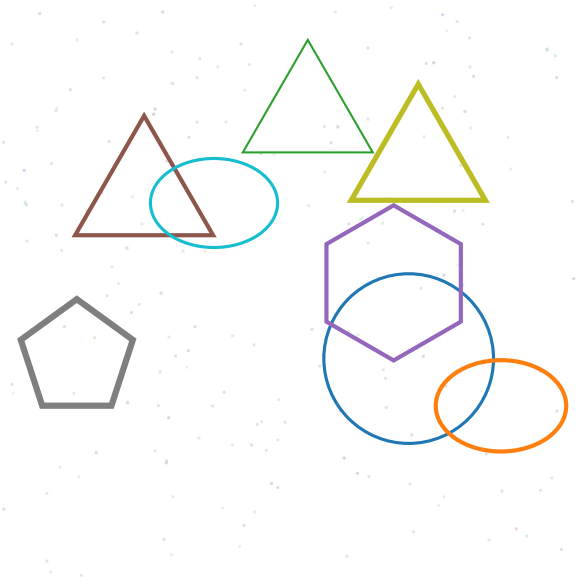[{"shape": "circle", "thickness": 1.5, "radius": 0.73, "center": [0.708, 0.378]}, {"shape": "oval", "thickness": 2, "radius": 0.56, "center": [0.867, 0.296]}, {"shape": "triangle", "thickness": 1, "radius": 0.65, "center": [0.533, 0.8]}, {"shape": "hexagon", "thickness": 2, "radius": 0.67, "center": [0.682, 0.509]}, {"shape": "triangle", "thickness": 2, "radius": 0.69, "center": [0.25, 0.661]}, {"shape": "pentagon", "thickness": 3, "radius": 0.51, "center": [0.133, 0.379]}, {"shape": "triangle", "thickness": 2.5, "radius": 0.67, "center": [0.724, 0.719]}, {"shape": "oval", "thickness": 1.5, "radius": 0.55, "center": [0.371, 0.648]}]